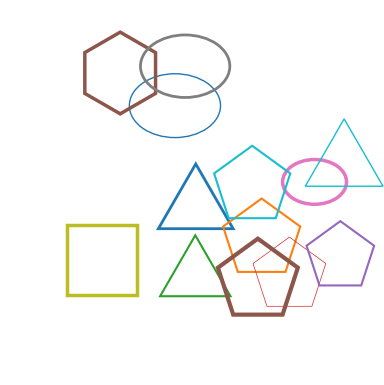[{"shape": "oval", "thickness": 1, "radius": 0.59, "center": [0.454, 0.726]}, {"shape": "triangle", "thickness": 2, "radius": 0.56, "center": [0.508, 0.462]}, {"shape": "pentagon", "thickness": 1.5, "radius": 0.53, "center": [0.68, 0.379]}, {"shape": "triangle", "thickness": 1.5, "radius": 0.53, "center": [0.507, 0.283]}, {"shape": "pentagon", "thickness": 0.5, "radius": 0.5, "center": [0.752, 0.285]}, {"shape": "pentagon", "thickness": 1.5, "radius": 0.46, "center": [0.884, 0.333]}, {"shape": "hexagon", "thickness": 2.5, "radius": 0.53, "center": [0.312, 0.81]}, {"shape": "pentagon", "thickness": 3, "radius": 0.55, "center": [0.67, 0.271]}, {"shape": "oval", "thickness": 2.5, "radius": 0.42, "center": [0.817, 0.528]}, {"shape": "oval", "thickness": 2, "radius": 0.58, "center": [0.481, 0.828]}, {"shape": "square", "thickness": 2.5, "radius": 0.46, "center": [0.266, 0.325]}, {"shape": "pentagon", "thickness": 1.5, "radius": 0.52, "center": [0.655, 0.517]}, {"shape": "triangle", "thickness": 1, "radius": 0.58, "center": [0.894, 0.575]}]